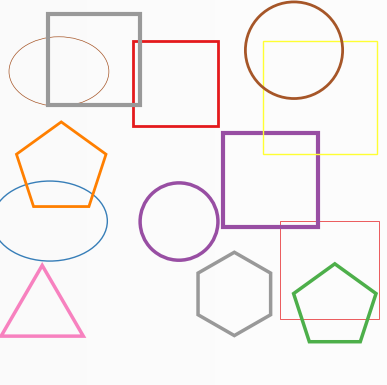[{"shape": "square", "thickness": 0.5, "radius": 0.64, "center": [0.85, 0.299]}, {"shape": "square", "thickness": 2, "radius": 0.55, "center": [0.454, 0.783]}, {"shape": "oval", "thickness": 1, "radius": 0.74, "center": [0.129, 0.426]}, {"shape": "pentagon", "thickness": 2.5, "radius": 0.56, "center": [0.864, 0.203]}, {"shape": "circle", "thickness": 2.5, "radius": 0.5, "center": [0.462, 0.425]}, {"shape": "square", "thickness": 3, "radius": 0.61, "center": [0.699, 0.533]}, {"shape": "pentagon", "thickness": 2, "radius": 0.61, "center": [0.158, 0.562]}, {"shape": "square", "thickness": 1, "radius": 0.74, "center": [0.826, 0.746]}, {"shape": "oval", "thickness": 0.5, "radius": 0.64, "center": [0.152, 0.814]}, {"shape": "circle", "thickness": 2, "radius": 0.63, "center": [0.759, 0.87]}, {"shape": "triangle", "thickness": 2.5, "radius": 0.61, "center": [0.109, 0.188]}, {"shape": "hexagon", "thickness": 2.5, "radius": 0.54, "center": [0.605, 0.237]}, {"shape": "square", "thickness": 3, "radius": 0.59, "center": [0.242, 0.845]}]